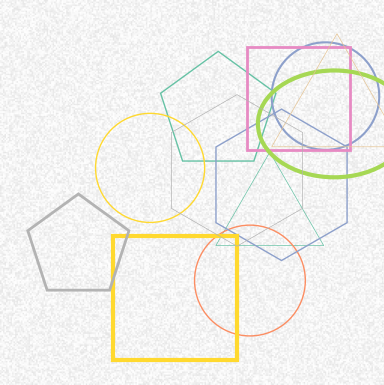[{"shape": "pentagon", "thickness": 1, "radius": 0.79, "center": [0.567, 0.709]}, {"shape": "triangle", "thickness": 0.5, "radius": 0.81, "center": [0.701, 0.443]}, {"shape": "circle", "thickness": 1, "radius": 0.72, "center": [0.649, 0.271]}, {"shape": "hexagon", "thickness": 1, "radius": 0.98, "center": [0.731, 0.52]}, {"shape": "circle", "thickness": 1.5, "radius": 0.7, "center": [0.845, 0.75]}, {"shape": "square", "thickness": 2, "radius": 0.67, "center": [0.776, 0.745]}, {"shape": "oval", "thickness": 3, "radius": 0.99, "center": [0.868, 0.678]}, {"shape": "square", "thickness": 3, "radius": 0.81, "center": [0.455, 0.225]}, {"shape": "circle", "thickness": 1, "radius": 0.71, "center": [0.39, 0.564]}, {"shape": "triangle", "thickness": 0.5, "radius": 0.98, "center": [0.875, 0.717]}, {"shape": "hexagon", "thickness": 0.5, "radius": 0.98, "center": [0.616, 0.557]}, {"shape": "pentagon", "thickness": 2, "radius": 0.69, "center": [0.204, 0.358]}]